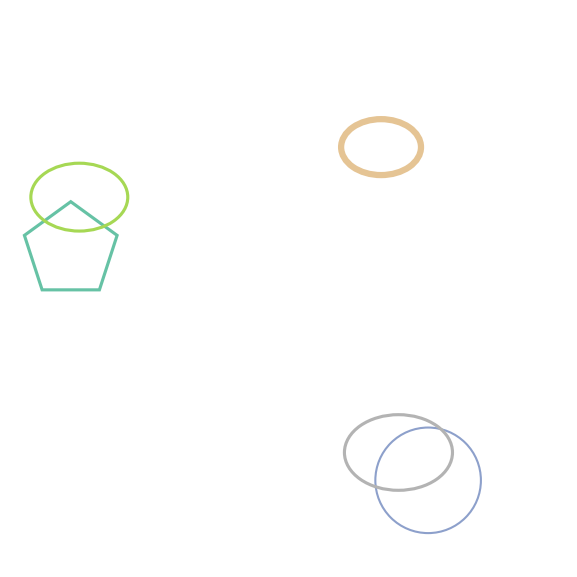[{"shape": "pentagon", "thickness": 1.5, "radius": 0.42, "center": [0.123, 0.565]}, {"shape": "circle", "thickness": 1, "radius": 0.46, "center": [0.741, 0.167]}, {"shape": "oval", "thickness": 1.5, "radius": 0.42, "center": [0.137, 0.658]}, {"shape": "oval", "thickness": 3, "radius": 0.35, "center": [0.66, 0.744]}, {"shape": "oval", "thickness": 1.5, "radius": 0.47, "center": [0.69, 0.216]}]